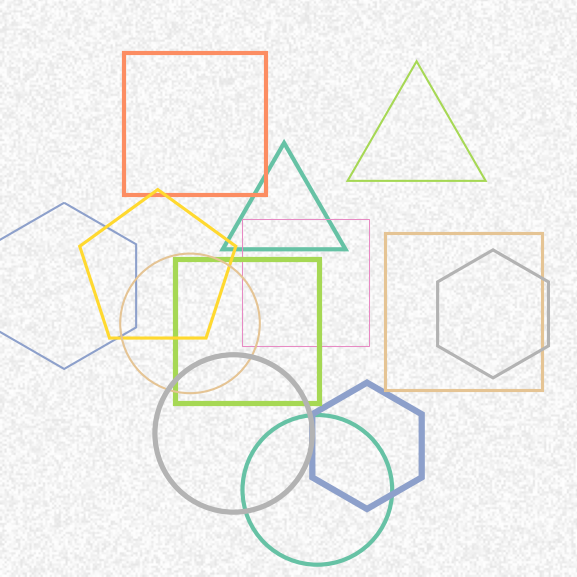[{"shape": "circle", "thickness": 2, "radius": 0.65, "center": [0.55, 0.151]}, {"shape": "triangle", "thickness": 2, "radius": 0.61, "center": [0.492, 0.629]}, {"shape": "square", "thickness": 2, "radius": 0.61, "center": [0.337, 0.784]}, {"shape": "hexagon", "thickness": 1, "radius": 0.72, "center": [0.111, 0.504]}, {"shape": "hexagon", "thickness": 3, "radius": 0.55, "center": [0.636, 0.227]}, {"shape": "square", "thickness": 0.5, "radius": 0.55, "center": [0.529, 0.51]}, {"shape": "triangle", "thickness": 1, "radius": 0.69, "center": [0.721, 0.755]}, {"shape": "square", "thickness": 2.5, "radius": 0.62, "center": [0.428, 0.426]}, {"shape": "pentagon", "thickness": 1.5, "radius": 0.71, "center": [0.273, 0.529]}, {"shape": "circle", "thickness": 1, "radius": 0.6, "center": [0.329, 0.439]}, {"shape": "square", "thickness": 1.5, "radius": 0.68, "center": [0.802, 0.459]}, {"shape": "circle", "thickness": 2.5, "radius": 0.68, "center": [0.405, 0.249]}, {"shape": "hexagon", "thickness": 1.5, "radius": 0.55, "center": [0.854, 0.456]}]